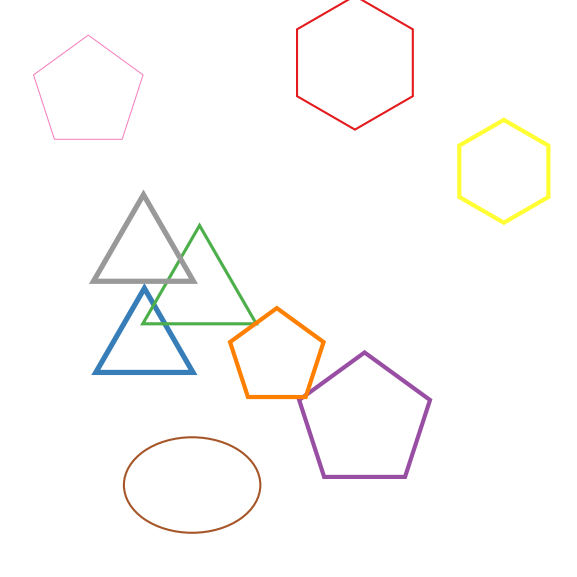[{"shape": "hexagon", "thickness": 1, "radius": 0.58, "center": [0.615, 0.89]}, {"shape": "triangle", "thickness": 2.5, "radius": 0.49, "center": [0.25, 0.403]}, {"shape": "triangle", "thickness": 1.5, "radius": 0.57, "center": [0.346, 0.495]}, {"shape": "pentagon", "thickness": 2, "radius": 0.6, "center": [0.631, 0.27]}, {"shape": "pentagon", "thickness": 2, "radius": 0.43, "center": [0.479, 0.381]}, {"shape": "hexagon", "thickness": 2, "radius": 0.45, "center": [0.872, 0.703]}, {"shape": "oval", "thickness": 1, "radius": 0.59, "center": [0.333, 0.159]}, {"shape": "pentagon", "thickness": 0.5, "radius": 0.5, "center": [0.153, 0.839]}, {"shape": "triangle", "thickness": 2.5, "radius": 0.5, "center": [0.248, 0.562]}]